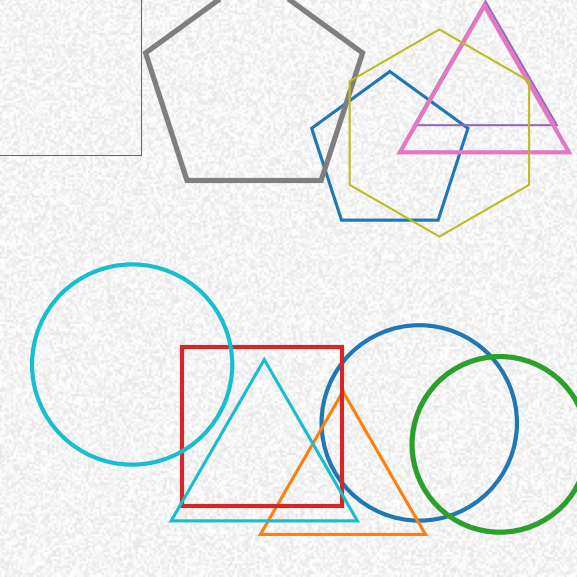[{"shape": "pentagon", "thickness": 1.5, "radius": 0.71, "center": [0.675, 0.733]}, {"shape": "circle", "thickness": 2, "radius": 0.85, "center": [0.726, 0.267]}, {"shape": "triangle", "thickness": 1.5, "radius": 0.82, "center": [0.594, 0.156]}, {"shape": "circle", "thickness": 2.5, "radius": 0.76, "center": [0.866, 0.23]}, {"shape": "square", "thickness": 2, "radius": 0.69, "center": [0.453, 0.26]}, {"shape": "triangle", "thickness": 1, "radius": 0.71, "center": [0.841, 0.854]}, {"shape": "square", "thickness": 0.5, "radius": 0.7, "center": [0.104, 0.869]}, {"shape": "triangle", "thickness": 2, "radius": 0.85, "center": [0.839, 0.82]}, {"shape": "pentagon", "thickness": 2.5, "radius": 0.99, "center": [0.44, 0.846]}, {"shape": "hexagon", "thickness": 1, "radius": 0.9, "center": [0.761, 0.769]}, {"shape": "circle", "thickness": 2, "radius": 0.87, "center": [0.229, 0.368]}, {"shape": "triangle", "thickness": 1.5, "radius": 0.93, "center": [0.458, 0.19]}]